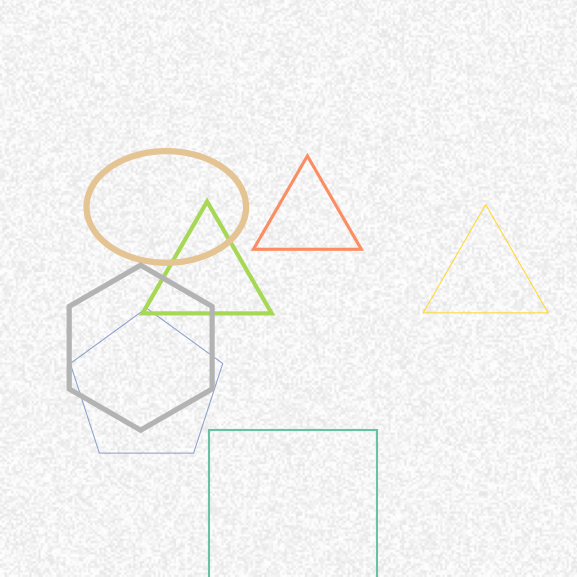[{"shape": "square", "thickness": 1, "radius": 0.73, "center": [0.508, 0.109]}, {"shape": "triangle", "thickness": 1.5, "radius": 0.54, "center": [0.532, 0.621]}, {"shape": "pentagon", "thickness": 0.5, "radius": 0.69, "center": [0.254, 0.327]}, {"shape": "triangle", "thickness": 2, "radius": 0.65, "center": [0.359, 0.521]}, {"shape": "triangle", "thickness": 0.5, "radius": 0.62, "center": [0.841, 0.52]}, {"shape": "oval", "thickness": 3, "radius": 0.69, "center": [0.288, 0.641]}, {"shape": "hexagon", "thickness": 2.5, "radius": 0.71, "center": [0.244, 0.397]}]